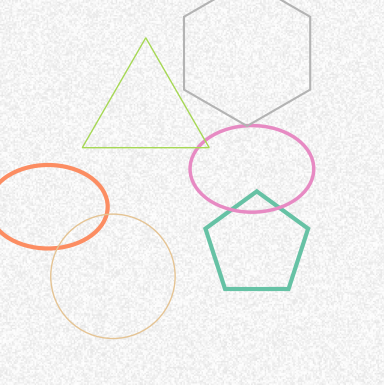[{"shape": "pentagon", "thickness": 3, "radius": 0.7, "center": [0.667, 0.363]}, {"shape": "oval", "thickness": 3, "radius": 0.77, "center": [0.125, 0.463]}, {"shape": "oval", "thickness": 2.5, "radius": 0.8, "center": [0.654, 0.561]}, {"shape": "triangle", "thickness": 1, "radius": 0.95, "center": [0.379, 0.712]}, {"shape": "circle", "thickness": 1, "radius": 0.81, "center": [0.293, 0.282]}, {"shape": "hexagon", "thickness": 1.5, "radius": 0.95, "center": [0.642, 0.862]}]